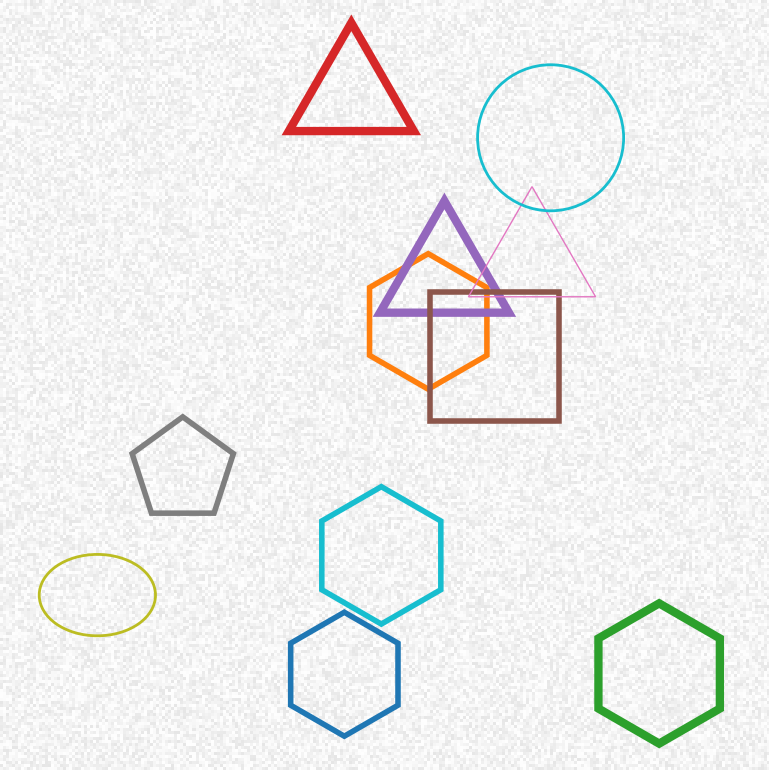[{"shape": "hexagon", "thickness": 2, "radius": 0.4, "center": [0.447, 0.124]}, {"shape": "hexagon", "thickness": 2, "radius": 0.44, "center": [0.556, 0.583]}, {"shape": "hexagon", "thickness": 3, "radius": 0.46, "center": [0.856, 0.125]}, {"shape": "triangle", "thickness": 3, "radius": 0.47, "center": [0.456, 0.877]}, {"shape": "triangle", "thickness": 3, "radius": 0.48, "center": [0.577, 0.642]}, {"shape": "square", "thickness": 2, "radius": 0.42, "center": [0.643, 0.537]}, {"shape": "triangle", "thickness": 0.5, "radius": 0.48, "center": [0.691, 0.662]}, {"shape": "pentagon", "thickness": 2, "radius": 0.35, "center": [0.237, 0.389]}, {"shape": "oval", "thickness": 1, "radius": 0.38, "center": [0.126, 0.227]}, {"shape": "circle", "thickness": 1, "radius": 0.47, "center": [0.715, 0.821]}, {"shape": "hexagon", "thickness": 2, "radius": 0.45, "center": [0.495, 0.279]}]